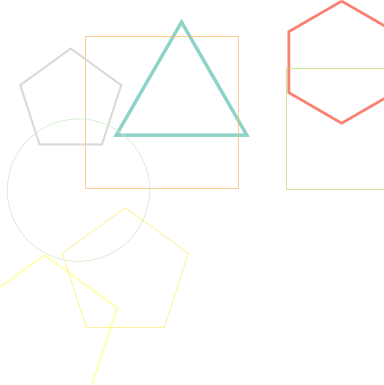[{"shape": "triangle", "thickness": 2.5, "radius": 0.98, "center": [0.472, 0.747]}, {"shape": "pentagon", "thickness": 1.5, "radius": 0.99, "center": [0.115, 0.139]}, {"shape": "hexagon", "thickness": 2, "radius": 0.79, "center": [0.888, 0.839]}, {"shape": "square", "thickness": 0.5, "radius": 0.99, "center": [0.42, 0.71]}, {"shape": "square", "thickness": 0.5, "radius": 0.79, "center": [0.9, 0.666]}, {"shape": "pentagon", "thickness": 1.5, "radius": 0.69, "center": [0.184, 0.736]}, {"shape": "circle", "thickness": 0.5, "radius": 0.92, "center": [0.204, 0.506]}, {"shape": "pentagon", "thickness": 0.5, "radius": 0.86, "center": [0.326, 0.289]}]